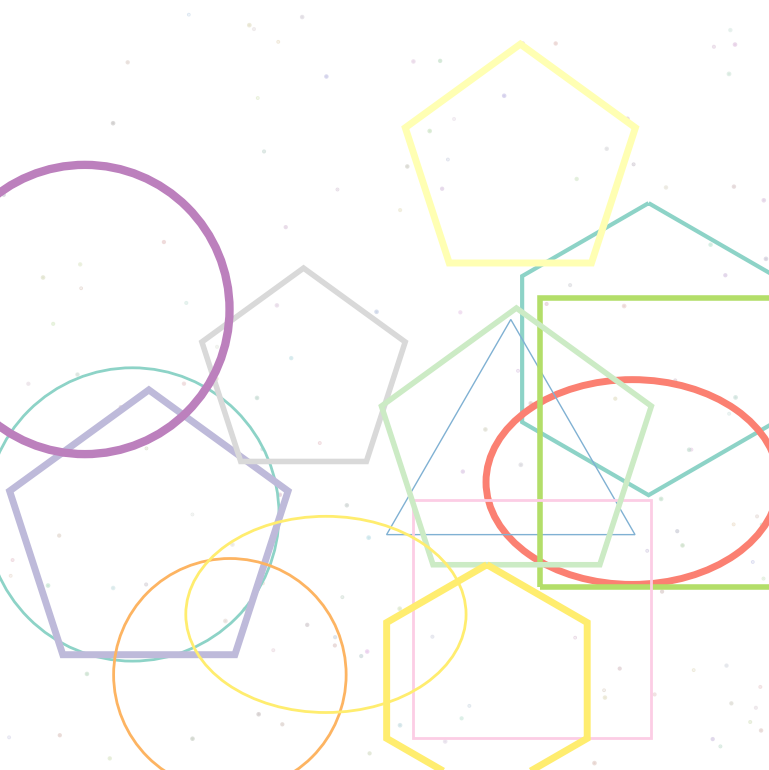[{"shape": "circle", "thickness": 1, "radius": 0.95, "center": [0.172, 0.332]}, {"shape": "hexagon", "thickness": 1.5, "radius": 0.95, "center": [0.842, 0.547]}, {"shape": "pentagon", "thickness": 2.5, "radius": 0.79, "center": [0.676, 0.786]}, {"shape": "pentagon", "thickness": 2.5, "radius": 0.95, "center": [0.193, 0.304]}, {"shape": "oval", "thickness": 2.5, "radius": 0.95, "center": [0.821, 0.374]}, {"shape": "triangle", "thickness": 0.5, "radius": 0.93, "center": [0.663, 0.399]}, {"shape": "circle", "thickness": 1, "radius": 0.75, "center": [0.299, 0.124]}, {"shape": "square", "thickness": 2, "radius": 0.94, "center": [0.889, 0.426]}, {"shape": "square", "thickness": 1, "radius": 0.77, "center": [0.691, 0.196]}, {"shape": "pentagon", "thickness": 2, "radius": 0.69, "center": [0.394, 0.513]}, {"shape": "circle", "thickness": 3, "radius": 0.94, "center": [0.11, 0.598]}, {"shape": "pentagon", "thickness": 2, "radius": 0.92, "center": [0.671, 0.416]}, {"shape": "hexagon", "thickness": 2.5, "radius": 0.75, "center": [0.632, 0.116]}, {"shape": "oval", "thickness": 1, "radius": 0.91, "center": [0.423, 0.202]}]